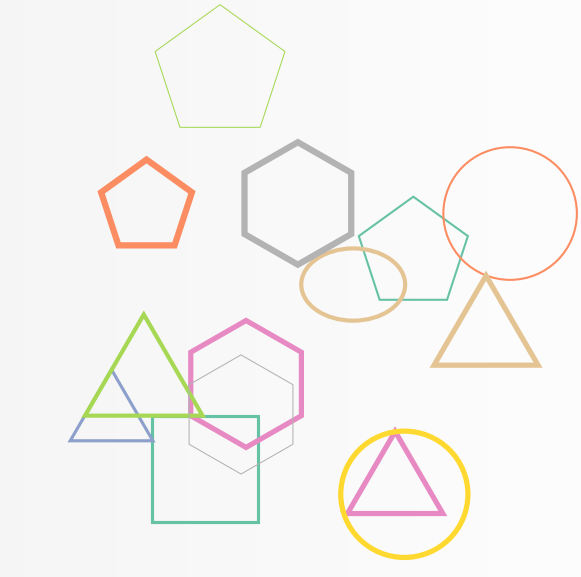[{"shape": "pentagon", "thickness": 1, "radius": 0.49, "center": [0.711, 0.56]}, {"shape": "square", "thickness": 1.5, "radius": 0.46, "center": [0.353, 0.187]}, {"shape": "pentagon", "thickness": 3, "radius": 0.41, "center": [0.252, 0.641]}, {"shape": "circle", "thickness": 1, "radius": 0.57, "center": [0.878, 0.629]}, {"shape": "triangle", "thickness": 1.5, "radius": 0.41, "center": [0.192, 0.277]}, {"shape": "hexagon", "thickness": 2.5, "radius": 0.55, "center": [0.423, 0.334]}, {"shape": "triangle", "thickness": 2.5, "radius": 0.47, "center": [0.68, 0.157]}, {"shape": "triangle", "thickness": 2, "radius": 0.58, "center": [0.247, 0.338]}, {"shape": "pentagon", "thickness": 0.5, "radius": 0.59, "center": [0.379, 0.874]}, {"shape": "circle", "thickness": 2.5, "radius": 0.55, "center": [0.696, 0.143]}, {"shape": "oval", "thickness": 2, "radius": 0.45, "center": [0.608, 0.506]}, {"shape": "triangle", "thickness": 2.5, "radius": 0.52, "center": [0.836, 0.418]}, {"shape": "hexagon", "thickness": 0.5, "radius": 0.52, "center": [0.415, 0.281]}, {"shape": "hexagon", "thickness": 3, "radius": 0.53, "center": [0.512, 0.647]}]